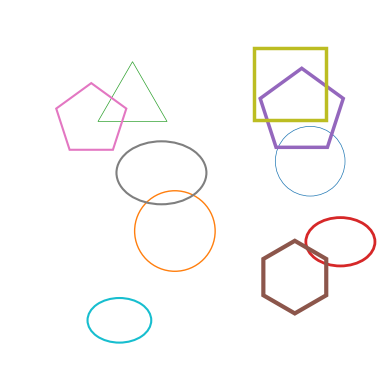[{"shape": "circle", "thickness": 0.5, "radius": 0.45, "center": [0.806, 0.581]}, {"shape": "circle", "thickness": 1, "radius": 0.52, "center": [0.454, 0.4]}, {"shape": "triangle", "thickness": 0.5, "radius": 0.52, "center": [0.344, 0.736]}, {"shape": "oval", "thickness": 2, "radius": 0.45, "center": [0.884, 0.372]}, {"shape": "pentagon", "thickness": 2.5, "radius": 0.57, "center": [0.784, 0.709]}, {"shape": "hexagon", "thickness": 3, "radius": 0.47, "center": [0.766, 0.28]}, {"shape": "pentagon", "thickness": 1.5, "radius": 0.48, "center": [0.237, 0.688]}, {"shape": "oval", "thickness": 1.5, "radius": 0.58, "center": [0.419, 0.551]}, {"shape": "square", "thickness": 2.5, "radius": 0.47, "center": [0.754, 0.783]}, {"shape": "oval", "thickness": 1.5, "radius": 0.41, "center": [0.31, 0.168]}]